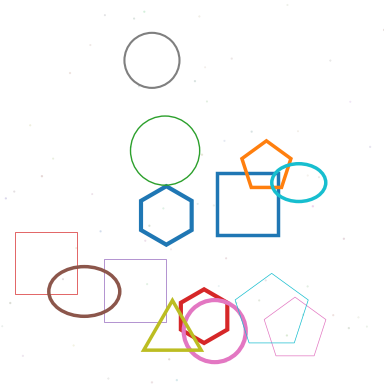[{"shape": "square", "thickness": 2.5, "radius": 0.4, "center": [0.643, 0.47]}, {"shape": "hexagon", "thickness": 3, "radius": 0.38, "center": [0.432, 0.44]}, {"shape": "pentagon", "thickness": 2.5, "radius": 0.33, "center": [0.692, 0.567]}, {"shape": "circle", "thickness": 1, "radius": 0.45, "center": [0.429, 0.609]}, {"shape": "square", "thickness": 0.5, "radius": 0.4, "center": [0.121, 0.317]}, {"shape": "hexagon", "thickness": 3, "radius": 0.35, "center": [0.53, 0.179]}, {"shape": "square", "thickness": 0.5, "radius": 0.41, "center": [0.351, 0.245]}, {"shape": "oval", "thickness": 2.5, "radius": 0.46, "center": [0.219, 0.243]}, {"shape": "pentagon", "thickness": 0.5, "radius": 0.42, "center": [0.766, 0.144]}, {"shape": "circle", "thickness": 3, "radius": 0.4, "center": [0.558, 0.14]}, {"shape": "circle", "thickness": 1.5, "radius": 0.36, "center": [0.395, 0.843]}, {"shape": "triangle", "thickness": 2.5, "radius": 0.43, "center": [0.448, 0.134]}, {"shape": "pentagon", "thickness": 0.5, "radius": 0.5, "center": [0.706, 0.19]}, {"shape": "oval", "thickness": 2.5, "radius": 0.35, "center": [0.776, 0.526]}]